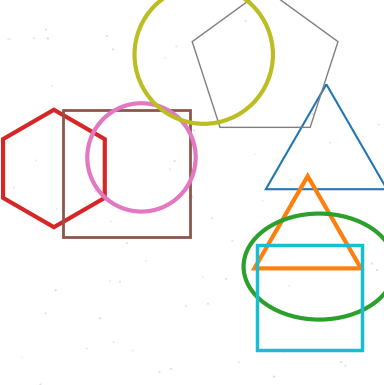[{"shape": "triangle", "thickness": 1.5, "radius": 0.91, "center": [0.848, 0.599]}, {"shape": "triangle", "thickness": 3, "radius": 0.8, "center": [0.799, 0.383]}, {"shape": "oval", "thickness": 3, "radius": 0.98, "center": [0.829, 0.308]}, {"shape": "hexagon", "thickness": 3, "radius": 0.76, "center": [0.14, 0.562]}, {"shape": "square", "thickness": 2, "radius": 0.83, "center": [0.328, 0.55]}, {"shape": "circle", "thickness": 3, "radius": 0.7, "center": [0.367, 0.591]}, {"shape": "pentagon", "thickness": 1, "radius": 1.0, "center": [0.689, 0.83]}, {"shape": "circle", "thickness": 3, "radius": 0.9, "center": [0.529, 0.858]}, {"shape": "square", "thickness": 2.5, "radius": 0.68, "center": [0.805, 0.228]}]